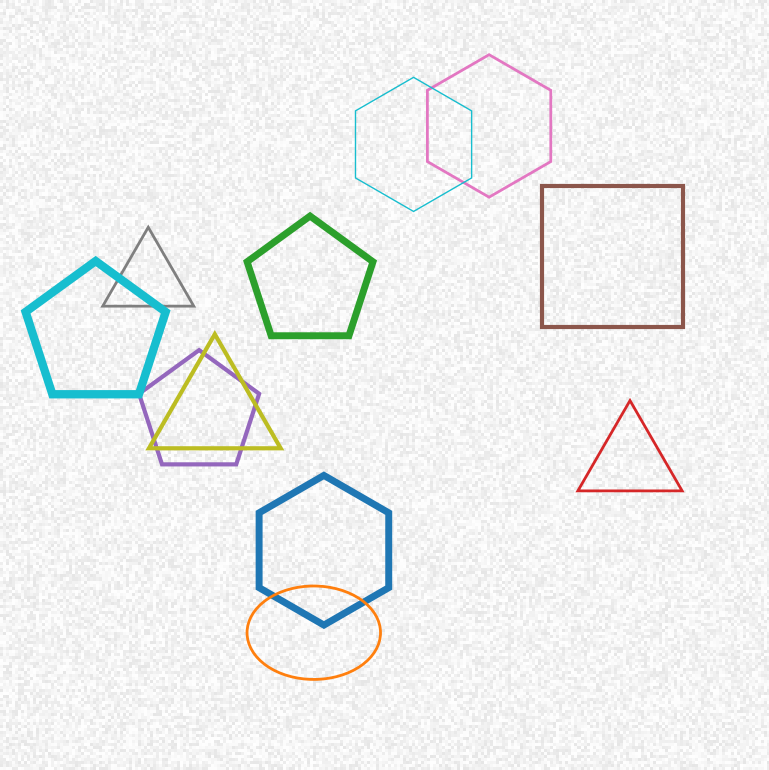[{"shape": "hexagon", "thickness": 2.5, "radius": 0.49, "center": [0.421, 0.285]}, {"shape": "oval", "thickness": 1, "radius": 0.43, "center": [0.408, 0.178]}, {"shape": "pentagon", "thickness": 2.5, "radius": 0.43, "center": [0.403, 0.633]}, {"shape": "triangle", "thickness": 1, "radius": 0.39, "center": [0.818, 0.402]}, {"shape": "pentagon", "thickness": 1.5, "radius": 0.41, "center": [0.259, 0.463]}, {"shape": "square", "thickness": 1.5, "radius": 0.46, "center": [0.795, 0.667]}, {"shape": "hexagon", "thickness": 1, "radius": 0.46, "center": [0.635, 0.836]}, {"shape": "triangle", "thickness": 1, "radius": 0.34, "center": [0.193, 0.637]}, {"shape": "triangle", "thickness": 1.5, "radius": 0.49, "center": [0.279, 0.467]}, {"shape": "pentagon", "thickness": 3, "radius": 0.48, "center": [0.124, 0.565]}, {"shape": "hexagon", "thickness": 0.5, "radius": 0.44, "center": [0.537, 0.812]}]